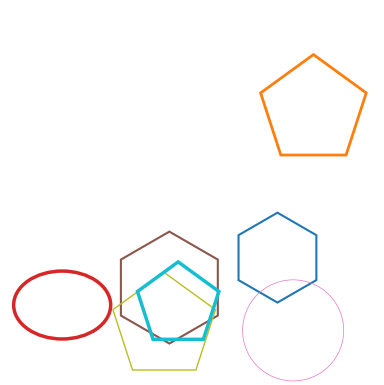[{"shape": "hexagon", "thickness": 1.5, "radius": 0.58, "center": [0.721, 0.331]}, {"shape": "pentagon", "thickness": 2, "radius": 0.72, "center": [0.814, 0.714]}, {"shape": "oval", "thickness": 2.5, "radius": 0.63, "center": [0.161, 0.208]}, {"shape": "hexagon", "thickness": 1.5, "radius": 0.73, "center": [0.44, 0.253]}, {"shape": "circle", "thickness": 0.5, "radius": 0.66, "center": [0.761, 0.142]}, {"shape": "pentagon", "thickness": 1, "radius": 0.7, "center": [0.427, 0.152]}, {"shape": "pentagon", "thickness": 2.5, "radius": 0.56, "center": [0.463, 0.209]}]